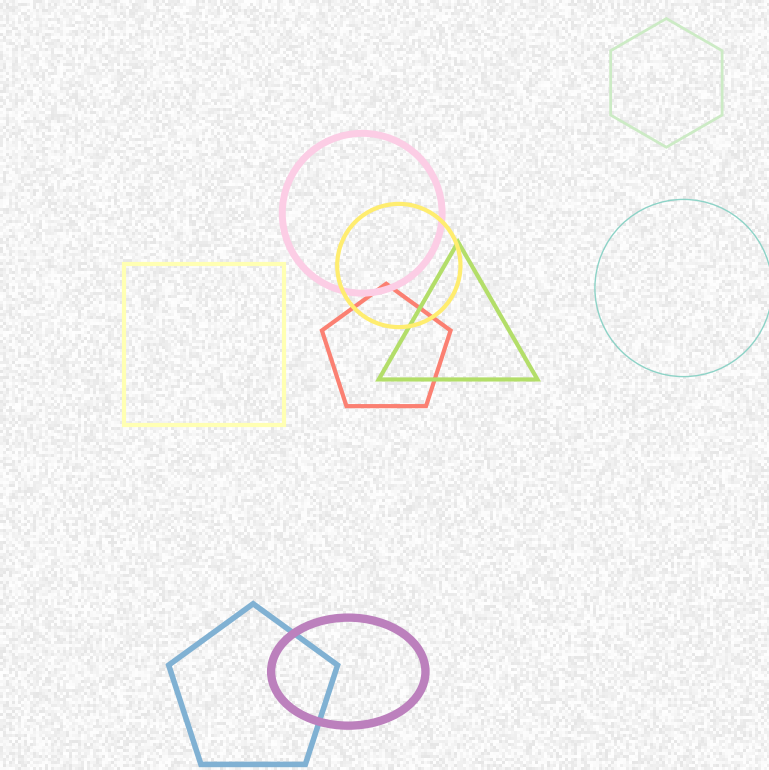[{"shape": "circle", "thickness": 0.5, "radius": 0.58, "center": [0.888, 0.626]}, {"shape": "square", "thickness": 1.5, "radius": 0.52, "center": [0.265, 0.553]}, {"shape": "pentagon", "thickness": 1.5, "radius": 0.44, "center": [0.502, 0.544]}, {"shape": "pentagon", "thickness": 2, "radius": 0.58, "center": [0.329, 0.101]}, {"shape": "triangle", "thickness": 1.5, "radius": 0.6, "center": [0.595, 0.567]}, {"shape": "circle", "thickness": 2.5, "radius": 0.52, "center": [0.47, 0.723]}, {"shape": "oval", "thickness": 3, "radius": 0.5, "center": [0.452, 0.128]}, {"shape": "hexagon", "thickness": 1, "radius": 0.42, "center": [0.865, 0.892]}, {"shape": "circle", "thickness": 1.5, "radius": 0.4, "center": [0.518, 0.655]}]